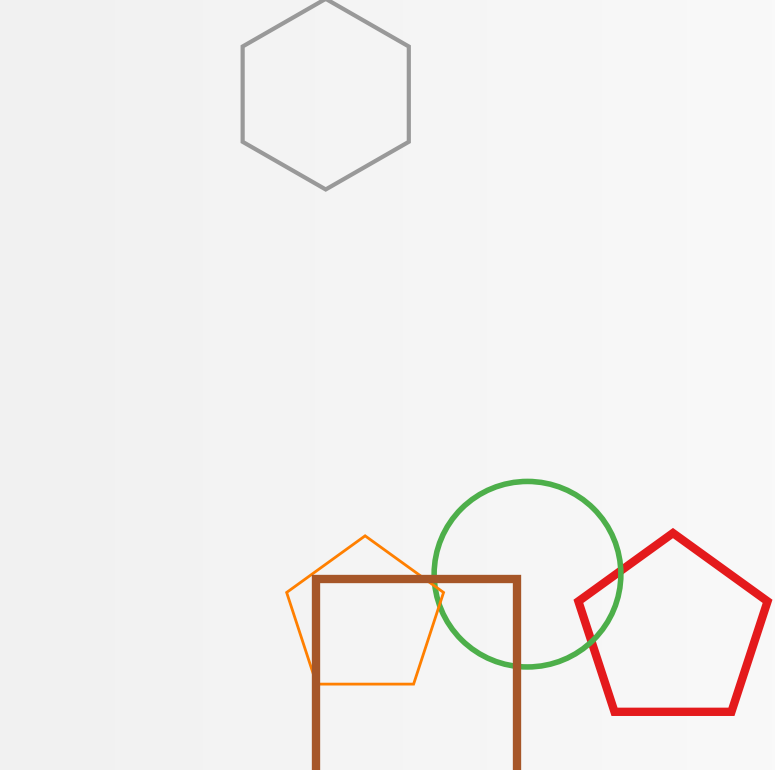[{"shape": "pentagon", "thickness": 3, "radius": 0.64, "center": [0.868, 0.179]}, {"shape": "circle", "thickness": 2, "radius": 0.6, "center": [0.681, 0.254]}, {"shape": "pentagon", "thickness": 1, "radius": 0.53, "center": [0.471, 0.198]}, {"shape": "square", "thickness": 3, "radius": 0.65, "center": [0.538, 0.118]}, {"shape": "hexagon", "thickness": 1.5, "radius": 0.62, "center": [0.42, 0.878]}]